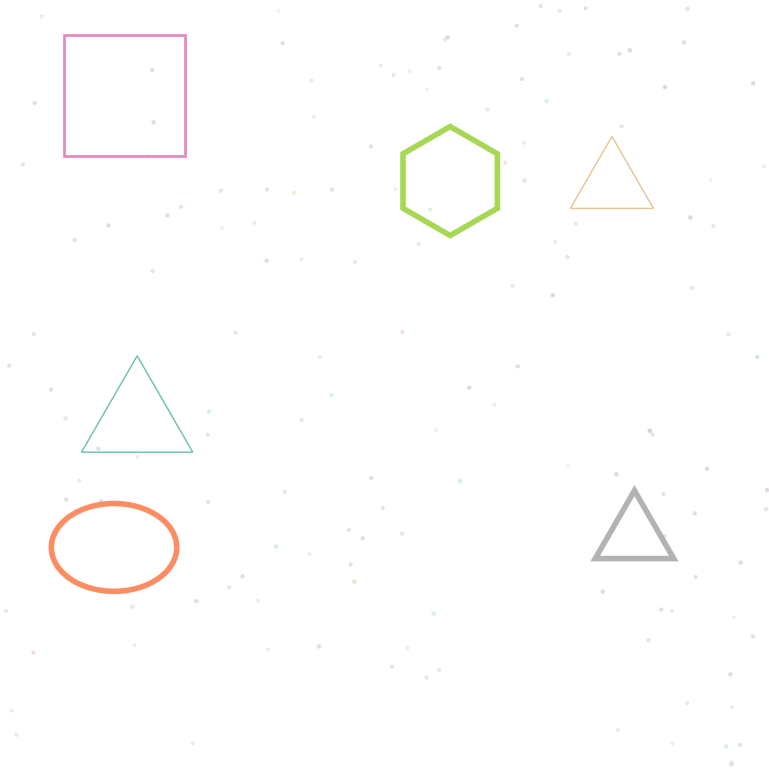[{"shape": "triangle", "thickness": 0.5, "radius": 0.42, "center": [0.178, 0.454]}, {"shape": "oval", "thickness": 2, "radius": 0.41, "center": [0.148, 0.289]}, {"shape": "square", "thickness": 1, "radius": 0.39, "center": [0.161, 0.877]}, {"shape": "hexagon", "thickness": 2, "radius": 0.35, "center": [0.585, 0.765]}, {"shape": "triangle", "thickness": 0.5, "radius": 0.31, "center": [0.795, 0.76]}, {"shape": "triangle", "thickness": 2, "radius": 0.29, "center": [0.824, 0.304]}]